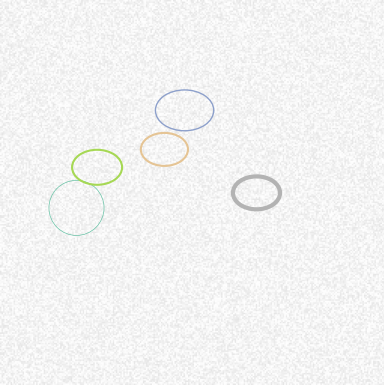[{"shape": "circle", "thickness": 0.5, "radius": 0.36, "center": [0.199, 0.46]}, {"shape": "oval", "thickness": 1, "radius": 0.38, "center": [0.479, 0.713]}, {"shape": "oval", "thickness": 1.5, "radius": 0.32, "center": [0.252, 0.565]}, {"shape": "oval", "thickness": 1.5, "radius": 0.31, "center": [0.427, 0.612]}, {"shape": "oval", "thickness": 3, "radius": 0.31, "center": [0.666, 0.499]}]